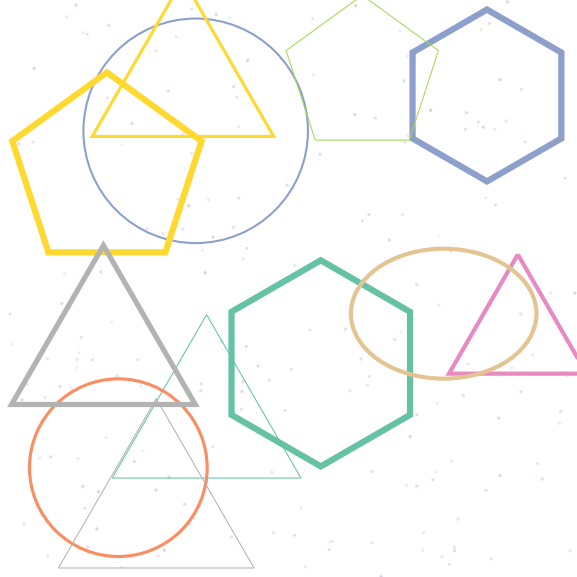[{"shape": "triangle", "thickness": 0.5, "radius": 0.94, "center": [0.358, 0.266]}, {"shape": "hexagon", "thickness": 3, "radius": 0.89, "center": [0.555, 0.37]}, {"shape": "circle", "thickness": 1.5, "radius": 0.77, "center": [0.205, 0.189]}, {"shape": "hexagon", "thickness": 3, "radius": 0.74, "center": [0.843, 0.834]}, {"shape": "circle", "thickness": 1, "radius": 0.97, "center": [0.339, 0.773]}, {"shape": "triangle", "thickness": 2, "radius": 0.69, "center": [0.897, 0.421]}, {"shape": "pentagon", "thickness": 0.5, "radius": 0.69, "center": [0.627, 0.869]}, {"shape": "triangle", "thickness": 1.5, "radius": 0.91, "center": [0.317, 0.854]}, {"shape": "pentagon", "thickness": 3, "radius": 0.86, "center": [0.185, 0.702]}, {"shape": "oval", "thickness": 2, "radius": 0.8, "center": [0.768, 0.456]}, {"shape": "triangle", "thickness": 2.5, "radius": 0.92, "center": [0.179, 0.391]}, {"shape": "triangle", "thickness": 0.5, "radius": 0.98, "center": [0.271, 0.113]}]